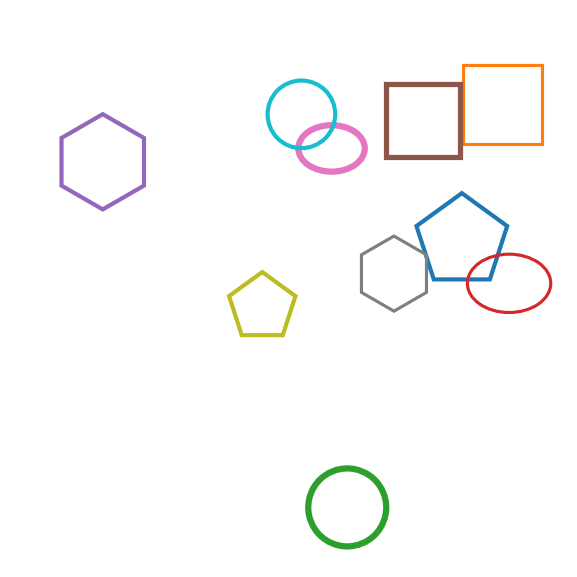[{"shape": "pentagon", "thickness": 2, "radius": 0.41, "center": [0.8, 0.582]}, {"shape": "square", "thickness": 1.5, "radius": 0.34, "center": [0.87, 0.819]}, {"shape": "circle", "thickness": 3, "radius": 0.34, "center": [0.601, 0.121]}, {"shape": "oval", "thickness": 1.5, "radius": 0.36, "center": [0.881, 0.508]}, {"shape": "hexagon", "thickness": 2, "radius": 0.41, "center": [0.178, 0.719]}, {"shape": "square", "thickness": 2.5, "radius": 0.32, "center": [0.732, 0.791]}, {"shape": "oval", "thickness": 3, "radius": 0.29, "center": [0.574, 0.742]}, {"shape": "hexagon", "thickness": 1.5, "radius": 0.33, "center": [0.682, 0.525]}, {"shape": "pentagon", "thickness": 2, "radius": 0.3, "center": [0.454, 0.468]}, {"shape": "circle", "thickness": 2, "radius": 0.29, "center": [0.522, 0.801]}]